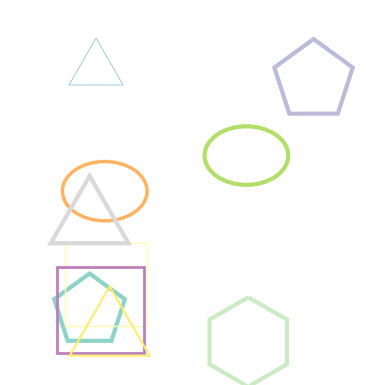[{"shape": "pentagon", "thickness": 3, "radius": 0.48, "center": [0.233, 0.193]}, {"shape": "square", "thickness": 1, "radius": 0.53, "center": [0.276, 0.261]}, {"shape": "pentagon", "thickness": 3, "radius": 0.54, "center": [0.814, 0.791]}, {"shape": "triangle", "thickness": 0.5, "radius": 0.41, "center": [0.249, 0.82]}, {"shape": "oval", "thickness": 2.5, "radius": 0.55, "center": [0.272, 0.503]}, {"shape": "oval", "thickness": 3, "radius": 0.54, "center": [0.64, 0.596]}, {"shape": "triangle", "thickness": 3, "radius": 0.58, "center": [0.233, 0.426]}, {"shape": "square", "thickness": 2, "radius": 0.56, "center": [0.262, 0.195]}, {"shape": "hexagon", "thickness": 3, "radius": 0.58, "center": [0.645, 0.112]}, {"shape": "triangle", "thickness": 1.5, "radius": 0.6, "center": [0.285, 0.136]}]